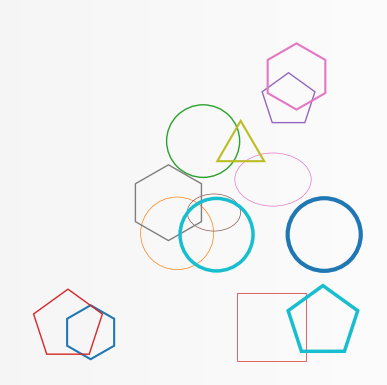[{"shape": "hexagon", "thickness": 1.5, "radius": 0.35, "center": [0.234, 0.137]}, {"shape": "circle", "thickness": 3, "radius": 0.47, "center": [0.837, 0.391]}, {"shape": "circle", "thickness": 0.5, "radius": 0.47, "center": [0.457, 0.394]}, {"shape": "circle", "thickness": 1, "radius": 0.47, "center": [0.524, 0.634]}, {"shape": "pentagon", "thickness": 1, "radius": 0.47, "center": [0.175, 0.156]}, {"shape": "square", "thickness": 0.5, "radius": 0.44, "center": [0.7, 0.15]}, {"shape": "pentagon", "thickness": 1, "radius": 0.36, "center": [0.745, 0.739]}, {"shape": "oval", "thickness": 0.5, "radius": 0.34, "center": [0.552, 0.448]}, {"shape": "hexagon", "thickness": 1.5, "radius": 0.43, "center": [0.765, 0.801]}, {"shape": "oval", "thickness": 0.5, "radius": 0.49, "center": [0.705, 0.534]}, {"shape": "hexagon", "thickness": 1, "radius": 0.49, "center": [0.435, 0.474]}, {"shape": "triangle", "thickness": 1.5, "radius": 0.35, "center": [0.621, 0.616]}, {"shape": "pentagon", "thickness": 2.5, "radius": 0.47, "center": [0.833, 0.164]}, {"shape": "circle", "thickness": 2.5, "radius": 0.47, "center": [0.559, 0.39]}]